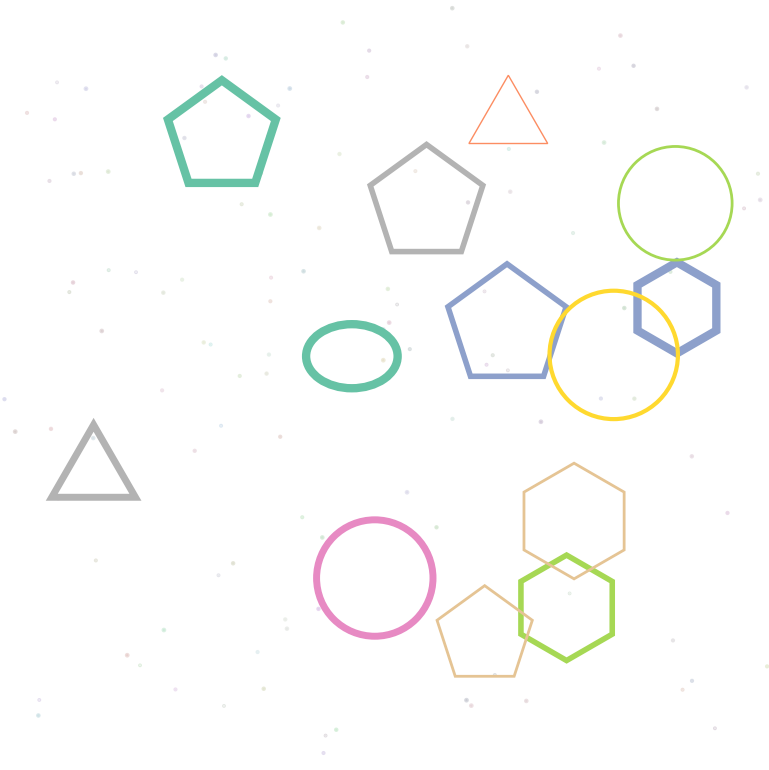[{"shape": "pentagon", "thickness": 3, "radius": 0.37, "center": [0.288, 0.822]}, {"shape": "oval", "thickness": 3, "radius": 0.3, "center": [0.457, 0.537]}, {"shape": "triangle", "thickness": 0.5, "radius": 0.3, "center": [0.66, 0.843]}, {"shape": "pentagon", "thickness": 2, "radius": 0.4, "center": [0.658, 0.577]}, {"shape": "hexagon", "thickness": 3, "radius": 0.3, "center": [0.879, 0.6]}, {"shape": "circle", "thickness": 2.5, "radius": 0.38, "center": [0.487, 0.249]}, {"shape": "circle", "thickness": 1, "radius": 0.37, "center": [0.877, 0.736]}, {"shape": "hexagon", "thickness": 2, "radius": 0.34, "center": [0.736, 0.211]}, {"shape": "circle", "thickness": 1.5, "radius": 0.42, "center": [0.797, 0.539]}, {"shape": "hexagon", "thickness": 1, "radius": 0.38, "center": [0.746, 0.323]}, {"shape": "pentagon", "thickness": 1, "radius": 0.33, "center": [0.629, 0.174]}, {"shape": "triangle", "thickness": 2.5, "radius": 0.31, "center": [0.122, 0.386]}, {"shape": "pentagon", "thickness": 2, "radius": 0.38, "center": [0.554, 0.735]}]